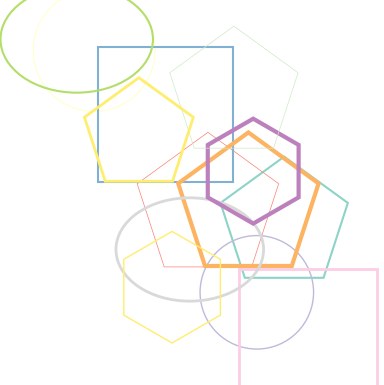[{"shape": "pentagon", "thickness": 1.5, "radius": 0.87, "center": [0.738, 0.419]}, {"shape": "circle", "thickness": 0.5, "radius": 0.79, "center": [0.245, 0.869]}, {"shape": "circle", "thickness": 1, "radius": 0.74, "center": [0.667, 0.241]}, {"shape": "pentagon", "thickness": 0.5, "radius": 0.97, "center": [0.54, 0.463]}, {"shape": "square", "thickness": 1.5, "radius": 0.87, "center": [0.43, 0.703]}, {"shape": "pentagon", "thickness": 3, "radius": 0.96, "center": [0.645, 0.464]}, {"shape": "oval", "thickness": 1.5, "radius": 0.99, "center": [0.199, 0.898]}, {"shape": "square", "thickness": 2, "radius": 0.89, "center": [0.8, 0.124]}, {"shape": "oval", "thickness": 2, "radius": 0.96, "center": [0.493, 0.352]}, {"shape": "hexagon", "thickness": 3, "radius": 0.68, "center": [0.658, 0.555]}, {"shape": "pentagon", "thickness": 0.5, "radius": 0.88, "center": [0.608, 0.757]}, {"shape": "pentagon", "thickness": 2, "radius": 0.74, "center": [0.361, 0.649]}, {"shape": "hexagon", "thickness": 1, "radius": 0.72, "center": [0.447, 0.254]}]